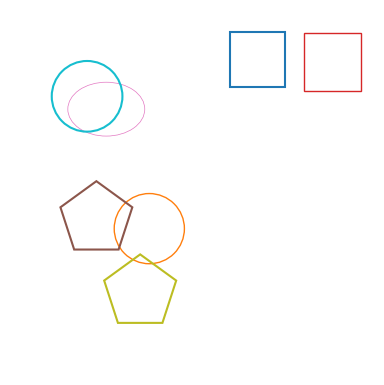[{"shape": "square", "thickness": 1.5, "radius": 0.36, "center": [0.668, 0.846]}, {"shape": "circle", "thickness": 1, "radius": 0.46, "center": [0.388, 0.406]}, {"shape": "square", "thickness": 1, "radius": 0.37, "center": [0.864, 0.839]}, {"shape": "pentagon", "thickness": 1.5, "radius": 0.49, "center": [0.25, 0.431]}, {"shape": "oval", "thickness": 0.5, "radius": 0.5, "center": [0.276, 0.716]}, {"shape": "pentagon", "thickness": 1.5, "radius": 0.49, "center": [0.364, 0.241]}, {"shape": "circle", "thickness": 1.5, "radius": 0.46, "center": [0.226, 0.75]}]